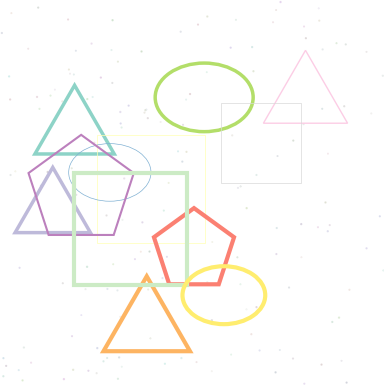[{"shape": "triangle", "thickness": 2.5, "radius": 0.59, "center": [0.194, 0.66]}, {"shape": "square", "thickness": 0.5, "radius": 0.7, "center": [0.392, 0.509]}, {"shape": "triangle", "thickness": 2.5, "radius": 0.56, "center": [0.137, 0.452]}, {"shape": "pentagon", "thickness": 3, "radius": 0.55, "center": [0.504, 0.35]}, {"shape": "oval", "thickness": 0.5, "radius": 0.53, "center": [0.285, 0.552]}, {"shape": "triangle", "thickness": 3, "radius": 0.65, "center": [0.381, 0.153]}, {"shape": "oval", "thickness": 2.5, "radius": 0.64, "center": [0.53, 0.747]}, {"shape": "triangle", "thickness": 1, "radius": 0.63, "center": [0.794, 0.743]}, {"shape": "square", "thickness": 0.5, "radius": 0.52, "center": [0.679, 0.628]}, {"shape": "pentagon", "thickness": 1.5, "radius": 0.72, "center": [0.211, 0.506]}, {"shape": "square", "thickness": 3, "radius": 0.73, "center": [0.339, 0.405]}, {"shape": "oval", "thickness": 3, "radius": 0.54, "center": [0.581, 0.233]}]